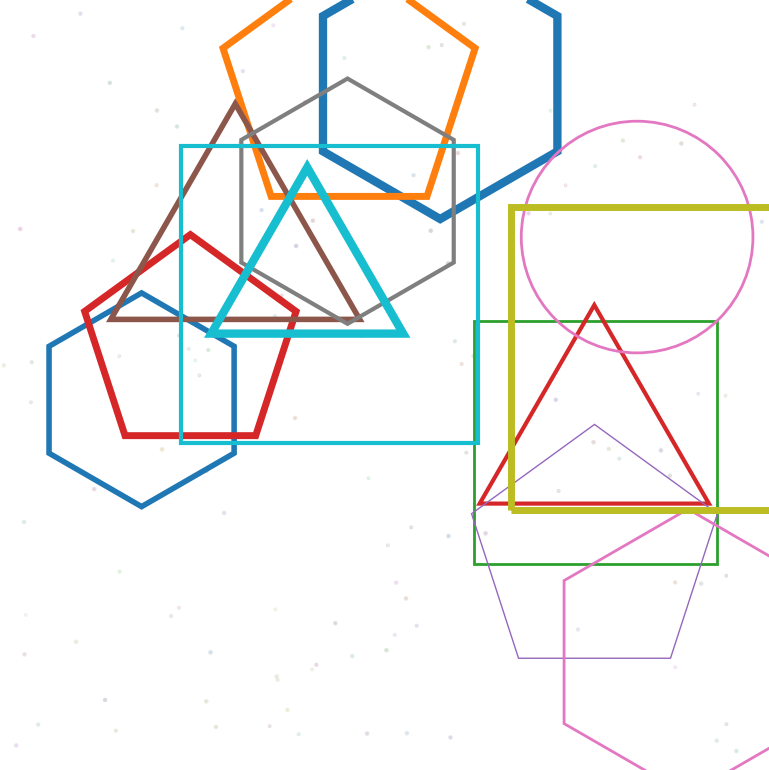[{"shape": "hexagon", "thickness": 3, "radius": 0.88, "center": [0.572, 0.891]}, {"shape": "hexagon", "thickness": 2, "radius": 0.69, "center": [0.184, 0.481]}, {"shape": "pentagon", "thickness": 2.5, "radius": 0.86, "center": [0.453, 0.884]}, {"shape": "square", "thickness": 1, "radius": 0.79, "center": [0.774, 0.426]}, {"shape": "pentagon", "thickness": 2.5, "radius": 0.72, "center": [0.247, 0.551]}, {"shape": "triangle", "thickness": 1.5, "radius": 0.86, "center": [0.772, 0.432]}, {"shape": "pentagon", "thickness": 0.5, "radius": 0.84, "center": [0.772, 0.281]}, {"shape": "triangle", "thickness": 2, "radius": 0.93, "center": [0.306, 0.679]}, {"shape": "hexagon", "thickness": 1, "radius": 0.93, "center": [0.893, 0.153]}, {"shape": "circle", "thickness": 1, "radius": 0.75, "center": [0.827, 0.692]}, {"shape": "hexagon", "thickness": 1.5, "radius": 0.8, "center": [0.451, 0.739]}, {"shape": "square", "thickness": 2.5, "radius": 0.98, "center": [0.86, 0.534]}, {"shape": "triangle", "thickness": 3, "radius": 0.72, "center": [0.399, 0.639]}, {"shape": "square", "thickness": 1.5, "radius": 0.96, "center": [0.428, 0.617]}]